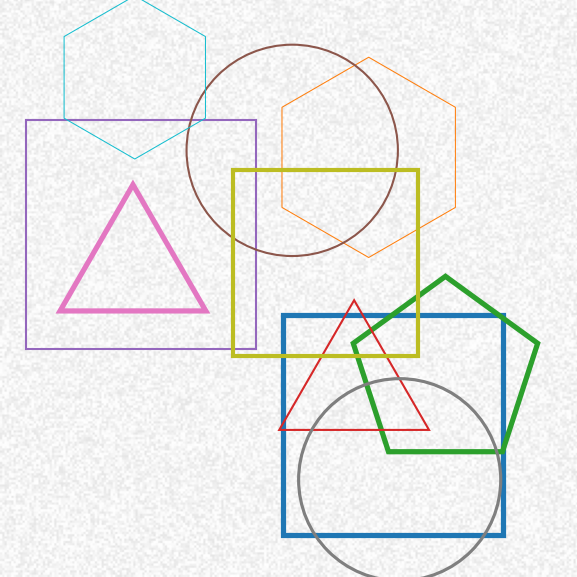[{"shape": "square", "thickness": 2.5, "radius": 0.95, "center": [0.68, 0.263]}, {"shape": "hexagon", "thickness": 0.5, "radius": 0.87, "center": [0.638, 0.727]}, {"shape": "pentagon", "thickness": 2.5, "radius": 0.84, "center": [0.771, 0.353]}, {"shape": "triangle", "thickness": 1, "radius": 0.75, "center": [0.613, 0.33]}, {"shape": "square", "thickness": 1, "radius": 0.99, "center": [0.244, 0.593]}, {"shape": "circle", "thickness": 1, "radius": 0.91, "center": [0.506, 0.739]}, {"shape": "triangle", "thickness": 2.5, "radius": 0.73, "center": [0.23, 0.534]}, {"shape": "circle", "thickness": 1.5, "radius": 0.87, "center": [0.692, 0.168]}, {"shape": "square", "thickness": 2, "radius": 0.8, "center": [0.564, 0.544]}, {"shape": "hexagon", "thickness": 0.5, "radius": 0.71, "center": [0.233, 0.865]}]